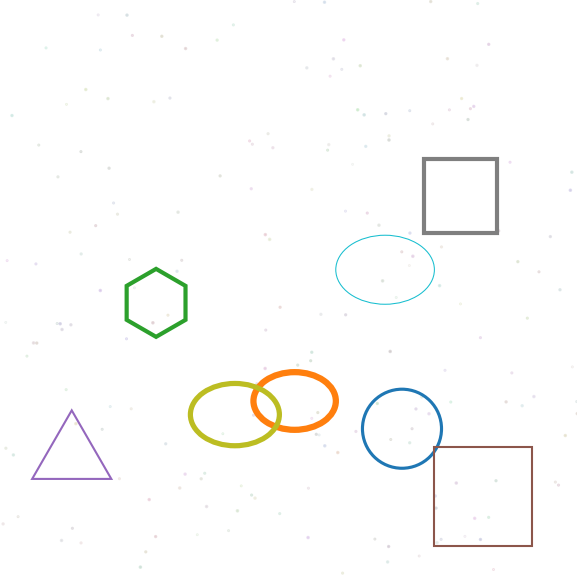[{"shape": "circle", "thickness": 1.5, "radius": 0.34, "center": [0.696, 0.257]}, {"shape": "oval", "thickness": 3, "radius": 0.36, "center": [0.51, 0.305]}, {"shape": "hexagon", "thickness": 2, "radius": 0.29, "center": [0.27, 0.475]}, {"shape": "triangle", "thickness": 1, "radius": 0.4, "center": [0.124, 0.209]}, {"shape": "square", "thickness": 1, "radius": 0.43, "center": [0.836, 0.139]}, {"shape": "square", "thickness": 2, "radius": 0.32, "center": [0.797, 0.659]}, {"shape": "oval", "thickness": 2.5, "radius": 0.39, "center": [0.407, 0.281]}, {"shape": "oval", "thickness": 0.5, "radius": 0.43, "center": [0.667, 0.532]}]